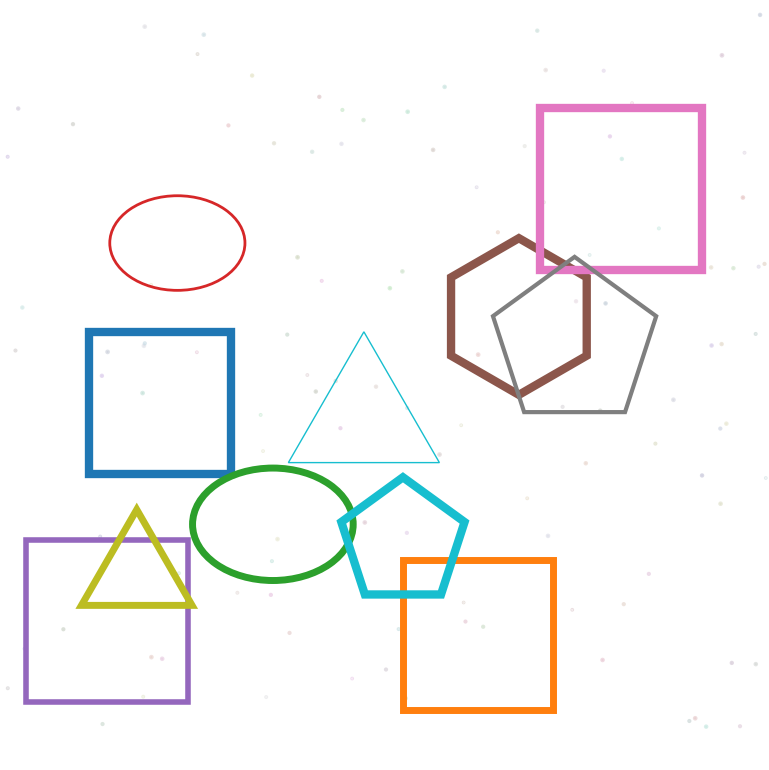[{"shape": "square", "thickness": 3, "radius": 0.46, "center": [0.208, 0.476]}, {"shape": "square", "thickness": 2.5, "radius": 0.49, "center": [0.621, 0.175]}, {"shape": "oval", "thickness": 2.5, "radius": 0.52, "center": [0.354, 0.319]}, {"shape": "oval", "thickness": 1, "radius": 0.44, "center": [0.23, 0.684]}, {"shape": "square", "thickness": 2, "radius": 0.53, "center": [0.139, 0.193]}, {"shape": "hexagon", "thickness": 3, "radius": 0.51, "center": [0.674, 0.589]}, {"shape": "square", "thickness": 3, "radius": 0.53, "center": [0.806, 0.755]}, {"shape": "pentagon", "thickness": 1.5, "radius": 0.56, "center": [0.746, 0.555]}, {"shape": "triangle", "thickness": 2.5, "radius": 0.41, "center": [0.178, 0.255]}, {"shape": "triangle", "thickness": 0.5, "radius": 0.57, "center": [0.473, 0.456]}, {"shape": "pentagon", "thickness": 3, "radius": 0.42, "center": [0.523, 0.296]}]